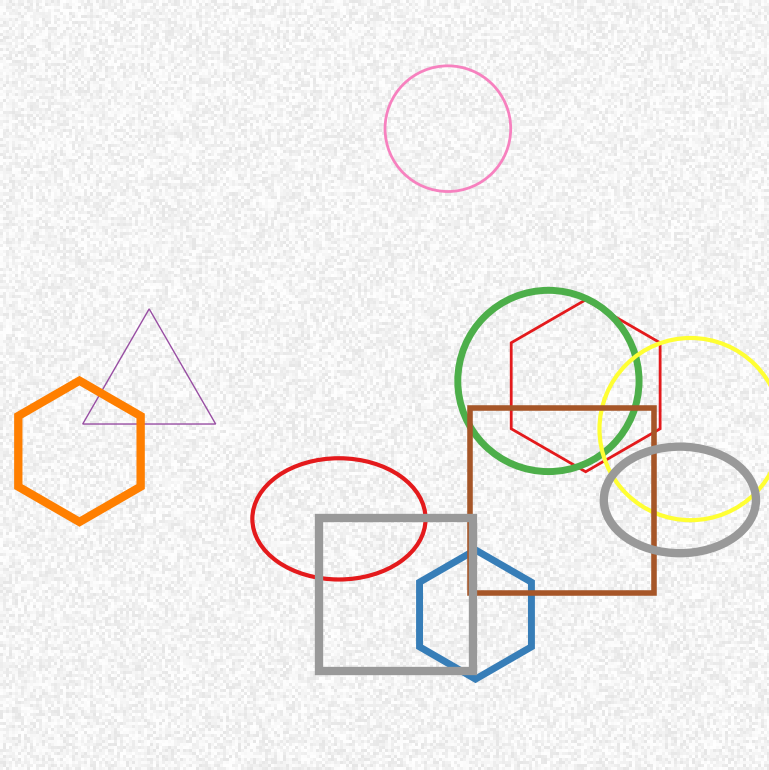[{"shape": "oval", "thickness": 1.5, "radius": 0.56, "center": [0.44, 0.326]}, {"shape": "hexagon", "thickness": 1, "radius": 0.56, "center": [0.761, 0.499]}, {"shape": "hexagon", "thickness": 2.5, "radius": 0.42, "center": [0.618, 0.202]}, {"shape": "circle", "thickness": 2.5, "radius": 0.59, "center": [0.712, 0.505]}, {"shape": "triangle", "thickness": 0.5, "radius": 0.5, "center": [0.194, 0.499]}, {"shape": "hexagon", "thickness": 3, "radius": 0.46, "center": [0.103, 0.414]}, {"shape": "circle", "thickness": 1.5, "radius": 0.59, "center": [0.897, 0.443]}, {"shape": "square", "thickness": 2, "radius": 0.6, "center": [0.73, 0.35]}, {"shape": "circle", "thickness": 1, "radius": 0.41, "center": [0.582, 0.833]}, {"shape": "oval", "thickness": 3, "radius": 0.49, "center": [0.883, 0.351]}, {"shape": "square", "thickness": 3, "radius": 0.5, "center": [0.514, 0.228]}]